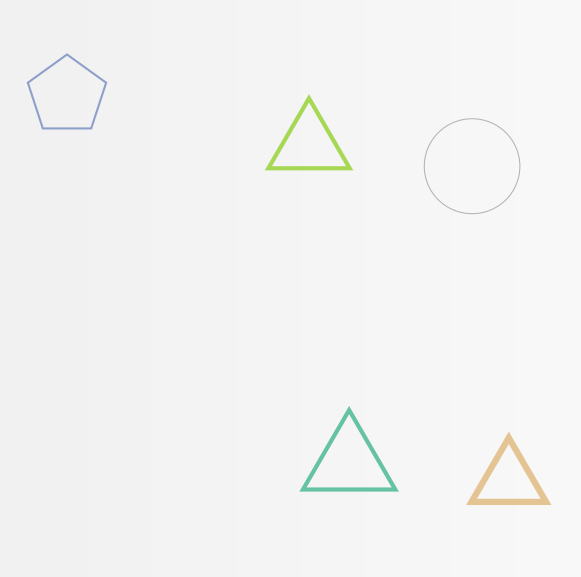[{"shape": "triangle", "thickness": 2, "radius": 0.46, "center": [0.601, 0.197]}, {"shape": "pentagon", "thickness": 1, "radius": 0.35, "center": [0.115, 0.834]}, {"shape": "triangle", "thickness": 2, "radius": 0.4, "center": [0.532, 0.748]}, {"shape": "triangle", "thickness": 3, "radius": 0.37, "center": [0.875, 0.167]}, {"shape": "circle", "thickness": 0.5, "radius": 0.41, "center": [0.812, 0.711]}]